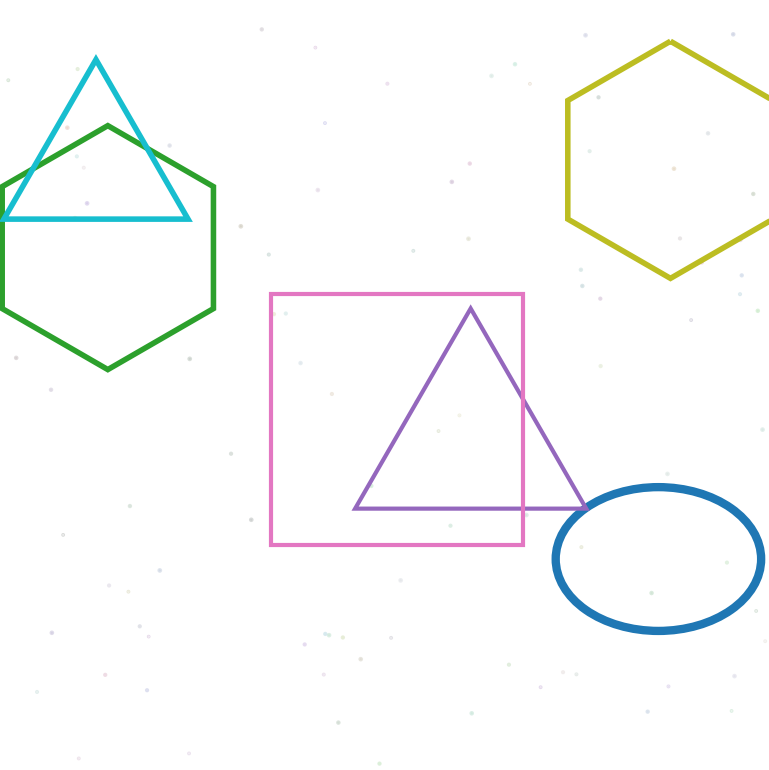[{"shape": "oval", "thickness": 3, "radius": 0.67, "center": [0.855, 0.274]}, {"shape": "hexagon", "thickness": 2, "radius": 0.79, "center": [0.14, 0.678]}, {"shape": "triangle", "thickness": 1.5, "radius": 0.87, "center": [0.611, 0.426]}, {"shape": "square", "thickness": 1.5, "radius": 0.82, "center": [0.516, 0.455]}, {"shape": "hexagon", "thickness": 2, "radius": 0.77, "center": [0.871, 0.792]}, {"shape": "triangle", "thickness": 2, "radius": 0.69, "center": [0.125, 0.784]}]